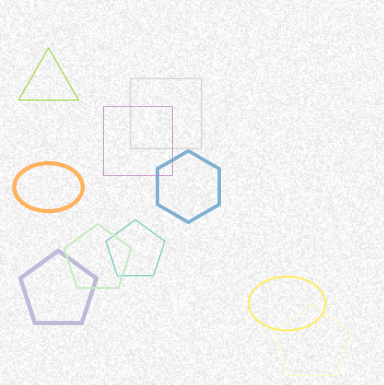[{"shape": "pentagon", "thickness": 1, "radius": 0.4, "center": [0.352, 0.349]}, {"shape": "pentagon", "thickness": 0.5, "radius": 0.52, "center": [0.81, 0.108]}, {"shape": "pentagon", "thickness": 3, "radius": 0.52, "center": [0.152, 0.245]}, {"shape": "hexagon", "thickness": 2.5, "radius": 0.46, "center": [0.489, 0.515]}, {"shape": "oval", "thickness": 3, "radius": 0.44, "center": [0.126, 0.514]}, {"shape": "triangle", "thickness": 1, "radius": 0.45, "center": [0.126, 0.785]}, {"shape": "square", "thickness": 1, "radius": 0.46, "center": [0.429, 0.706]}, {"shape": "square", "thickness": 0.5, "radius": 0.45, "center": [0.358, 0.636]}, {"shape": "pentagon", "thickness": 1.5, "radius": 0.46, "center": [0.254, 0.326]}, {"shape": "oval", "thickness": 1.5, "radius": 0.5, "center": [0.746, 0.212]}]